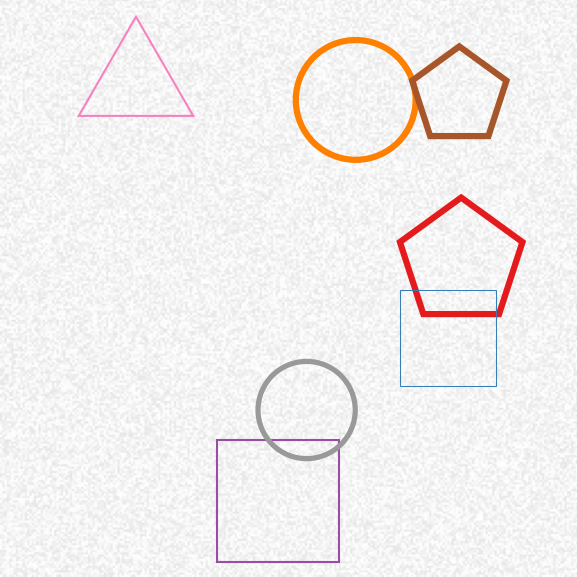[{"shape": "pentagon", "thickness": 3, "radius": 0.56, "center": [0.799, 0.545]}, {"shape": "square", "thickness": 0.5, "radius": 0.42, "center": [0.776, 0.415]}, {"shape": "square", "thickness": 1, "radius": 0.53, "center": [0.481, 0.132]}, {"shape": "circle", "thickness": 3, "radius": 0.52, "center": [0.616, 0.826]}, {"shape": "pentagon", "thickness": 3, "radius": 0.43, "center": [0.795, 0.833]}, {"shape": "triangle", "thickness": 1, "radius": 0.57, "center": [0.235, 0.856]}, {"shape": "circle", "thickness": 2.5, "radius": 0.42, "center": [0.531, 0.289]}]